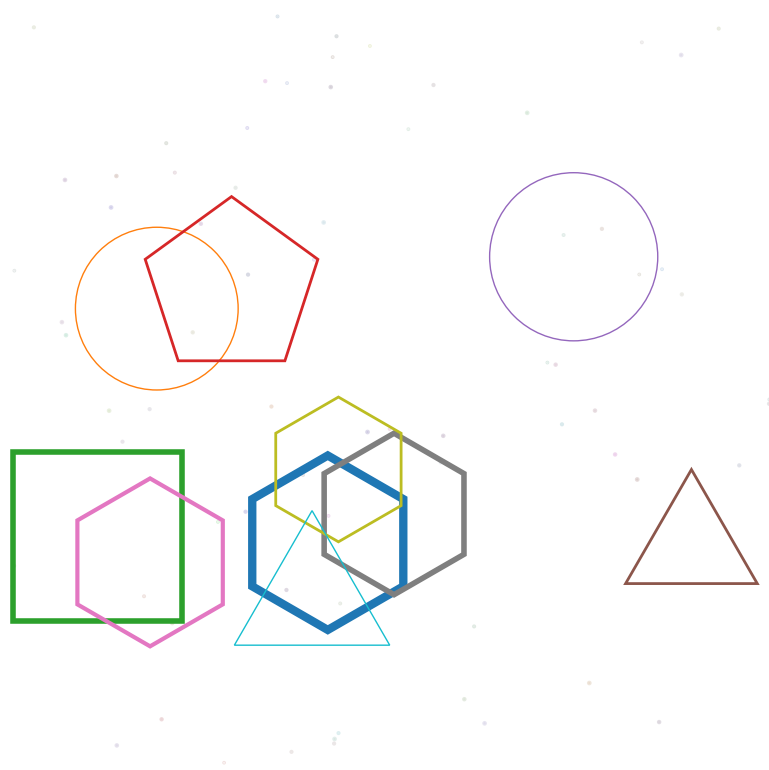[{"shape": "hexagon", "thickness": 3, "radius": 0.57, "center": [0.426, 0.295]}, {"shape": "circle", "thickness": 0.5, "radius": 0.53, "center": [0.204, 0.599]}, {"shape": "square", "thickness": 2, "radius": 0.55, "center": [0.126, 0.303]}, {"shape": "pentagon", "thickness": 1, "radius": 0.59, "center": [0.301, 0.627]}, {"shape": "circle", "thickness": 0.5, "radius": 0.55, "center": [0.745, 0.667]}, {"shape": "triangle", "thickness": 1, "radius": 0.49, "center": [0.898, 0.291]}, {"shape": "hexagon", "thickness": 1.5, "radius": 0.55, "center": [0.195, 0.27]}, {"shape": "hexagon", "thickness": 2, "radius": 0.52, "center": [0.512, 0.333]}, {"shape": "hexagon", "thickness": 1, "radius": 0.47, "center": [0.44, 0.39]}, {"shape": "triangle", "thickness": 0.5, "radius": 0.58, "center": [0.405, 0.22]}]